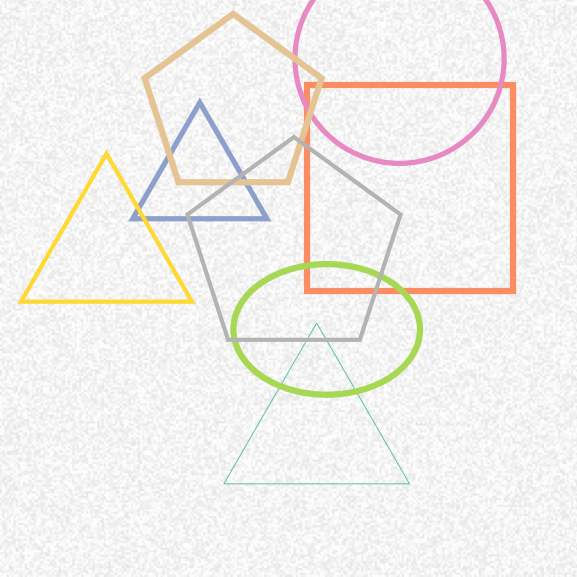[{"shape": "triangle", "thickness": 0.5, "radius": 0.93, "center": [0.548, 0.254]}, {"shape": "square", "thickness": 3, "radius": 0.89, "center": [0.71, 0.674]}, {"shape": "triangle", "thickness": 2.5, "radius": 0.67, "center": [0.346, 0.687]}, {"shape": "circle", "thickness": 2.5, "radius": 0.91, "center": [0.692, 0.897]}, {"shape": "oval", "thickness": 3, "radius": 0.81, "center": [0.566, 0.429]}, {"shape": "triangle", "thickness": 2, "radius": 0.85, "center": [0.184, 0.562]}, {"shape": "pentagon", "thickness": 3, "radius": 0.81, "center": [0.404, 0.814]}, {"shape": "pentagon", "thickness": 2, "radius": 0.97, "center": [0.509, 0.568]}]